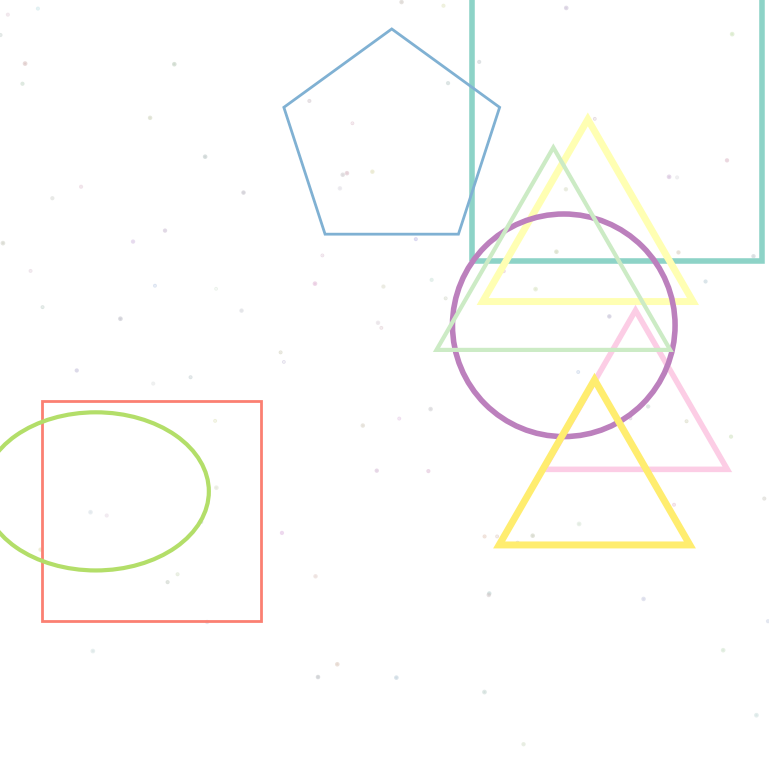[{"shape": "square", "thickness": 2, "radius": 0.94, "center": [0.801, 0.849]}, {"shape": "triangle", "thickness": 2.5, "radius": 0.79, "center": [0.763, 0.687]}, {"shape": "square", "thickness": 1, "radius": 0.71, "center": [0.196, 0.336]}, {"shape": "pentagon", "thickness": 1, "radius": 0.74, "center": [0.509, 0.815]}, {"shape": "oval", "thickness": 1.5, "radius": 0.73, "center": [0.125, 0.362]}, {"shape": "triangle", "thickness": 2, "radius": 0.69, "center": [0.825, 0.459]}, {"shape": "circle", "thickness": 2, "radius": 0.72, "center": [0.732, 0.578]}, {"shape": "triangle", "thickness": 1.5, "radius": 0.88, "center": [0.719, 0.633]}, {"shape": "triangle", "thickness": 2.5, "radius": 0.72, "center": [0.772, 0.364]}]